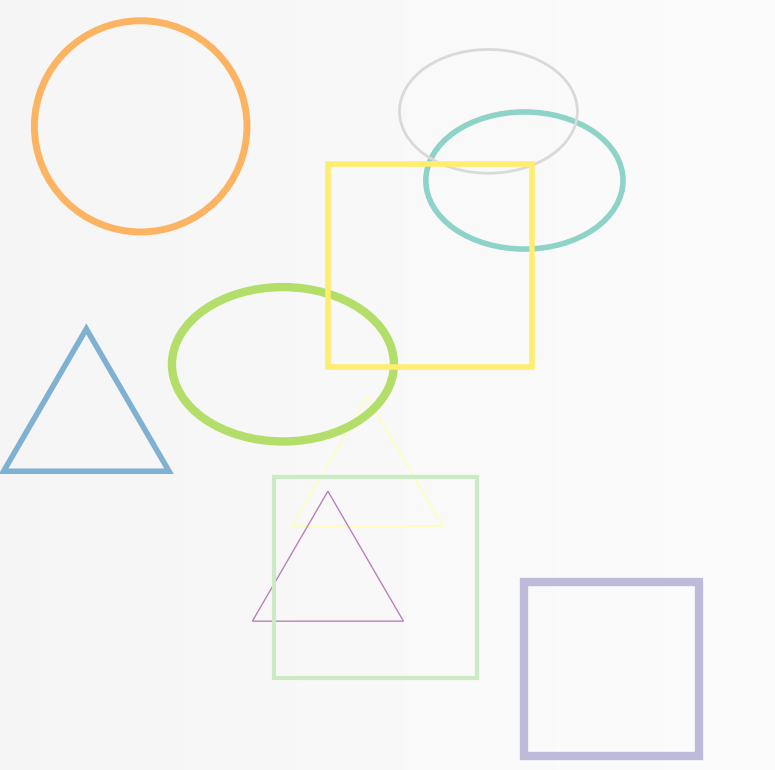[{"shape": "oval", "thickness": 2, "radius": 0.64, "center": [0.677, 0.766]}, {"shape": "triangle", "thickness": 0.5, "radius": 0.56, "center": [0.474, 0.373]}, {"shape": "square", "thickness": 3, "radius": 0.56, "center": [0.789, 0.131]}, {"shape": "triangle", "thickness": 2, "radius": 0.62, "center": [0.111, 0.45]}, {"shape": "circle", "thickness": 2.5, "radius": 0.69, "center": [0.182, 0.836]}, {"shape": "oval", "thickness": 3, "radius": 0.72, "center": [0.365, 0.527]}, {"shape": "oval", "thickness": 1, "radius": 0.57, "center": [0.63, 0.855]}, {"shape": "triangle", "thickness": 0.5, "radius": 0.56, "center": [0.423, 0.25]}, {"shape": "square", "thickness": 1.5, "radius": 0.65, "center": [0.485, 0.25]}, {"shape": "square", "thickness": 2, "radius": 0.66, "center": [0.555, 0.655]}]